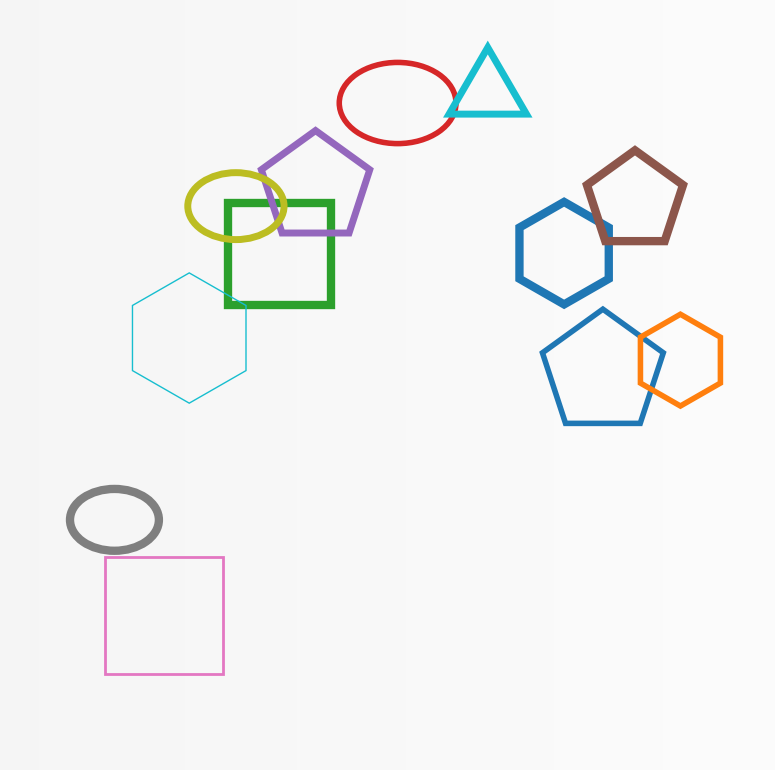[{"shape": "pentagon", "thickness": 2, "radius": 0.41, "center": [0.778, 0.516]}, {"shape": "hexagon", "thickness": 3, "radius": 0.33, "center": [0.728, 0.671]}, {"shape": "hexagon", "thickness": 2, "radius": 0.3, "center": [0.878, 0.532]}, {"shape": "square", "thickness": 3, "radius": 0.33, "center": [0.361, 0.671]}, {"shape": "oval", "thickness": 2, "radius": 0.38, "center": [0.513, 0.866]}, {"shape": "pentagon", "thickness": 2.5, "radius": 0.37, "center": [0.407, 0.757]}, {"shape": "pentagon", "thickness": 3, "radius": 0.33, "center": [0.819, 0.74]}, {"shape": "square", "thickness": 1, "radius": 0.38, "center": [0.211, 0.201]}, {"shape": "oval", "thickness": 3, "radius": 0.29, "center": [0.148, 0.325]}, {"shape": "oval", "thickness": 2.5, "radius": 0.31, "center": [0.304, 0.732]}, {"shape": "triangle", "thickness": 2.5, "radius": 0.29, "center": [0.629, 0.881]}, {"shape": "hexagon", "thickness": 0.5, "radius": 0.42, "center": [0.244, 0.561]}]